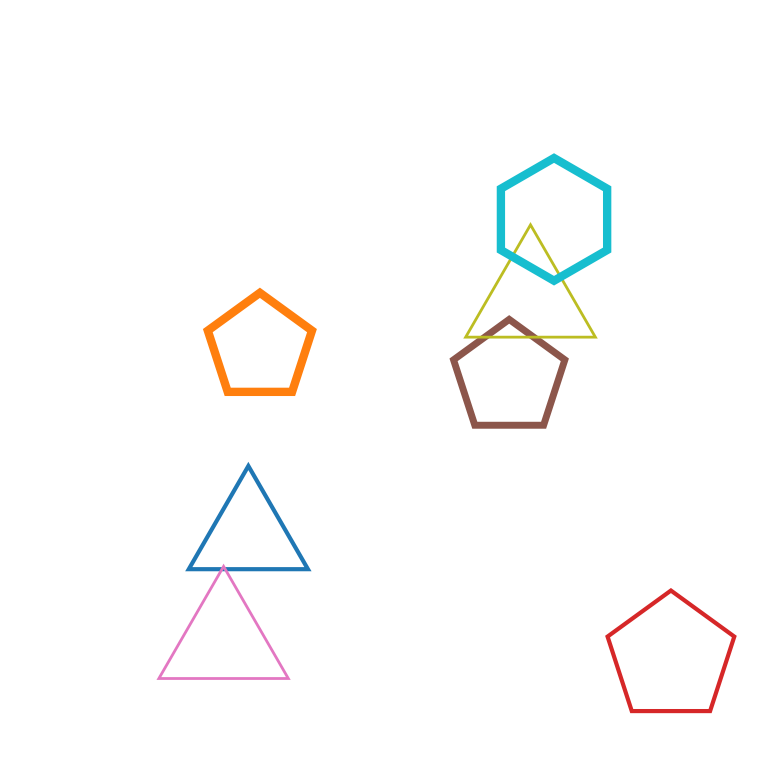[{"shape": "triangle", "thickness": 1.5, "radius": 0.45, "center": [0.323, 0.305]}, {"shape": "pentagon", "thickness": 3, "radius": 0.36, "center": [0.338, 0.549]}, {"shape": "pentagon", "thickness": 1.5, "radius": 0.43, "center": [0.871, 0.147]}, {"shape": "pentagon", "thickness": 2.5, "radius": 0.38, "center": [0.661, 0.509]}, {"shape": "triangle", "thickness": 1, "radius": 0.49, "center": [0.29, 0.167]}, {"shape": "triangle", "thickness": 1, "radius": 0.49, "center": [0.689, 0.611]}, {"shape": "hexagon", "thickness": 3, "radius": 0.4, "center": [0.72, 0.715]}]